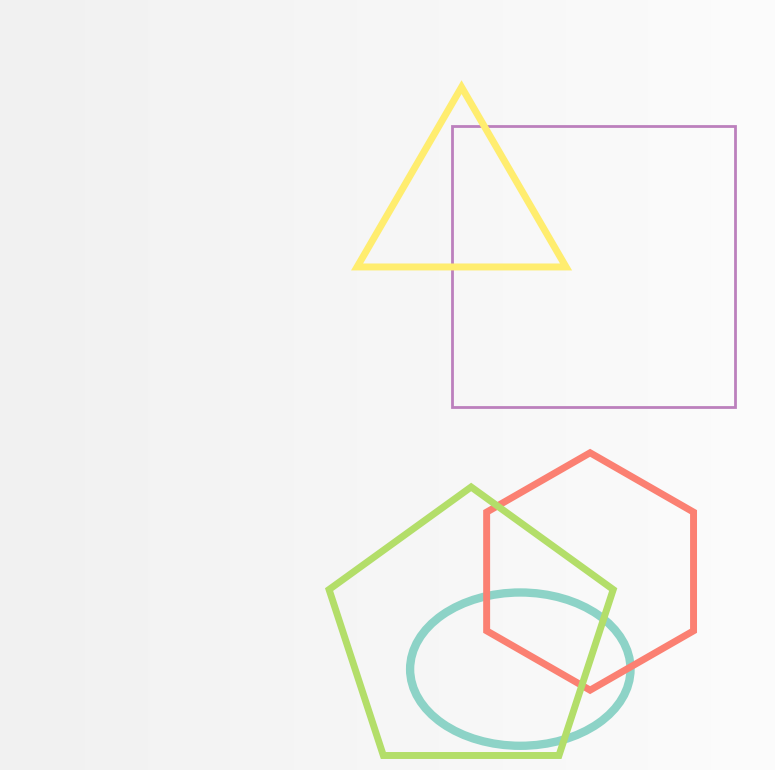[{"shape": "oval", "thickness": 3, "radius": 0.71, "center": [0.671, 0.131]}, {"shape": "hexagon", "thickness": 2.5, "radius": 0.77, "center": [0.761, 0.258]}, {"shape": "pentagon", "thickness": 2.5, "radius": 0.96, "center": [0.608, 0.175]}, {"shape": "square", "thickness": 1, "radius": 0.91, "center": [0.766, 0.654]}, {"shape": "triangle", "thickness": 2.5, "radius": 0.78, "center": [0.596, 0.731]}]